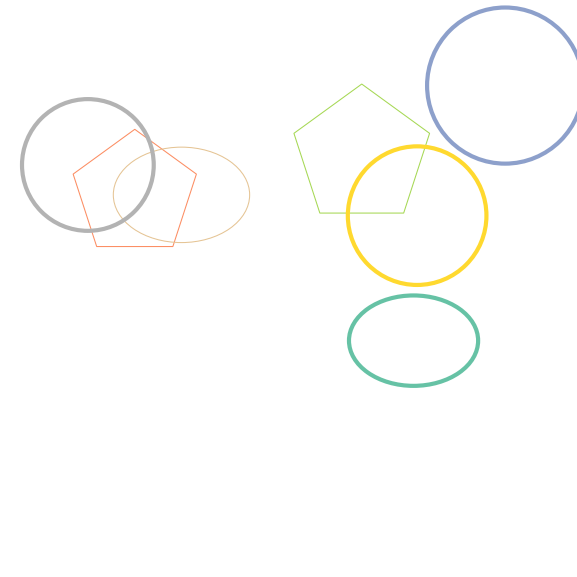[{"shape": "oval", "thickness": 2, "radius": 0.56, "center": [0.716, 0.409]}, {"shape": "pentagon", "thickness": 0.5, "radius": 0.56, "center": [0.233, 0.663]}, {"shape": "circle", "thickness": 2, "radius": 0.68, "center": [0.875, 0.851]}, {"shape": "pentagon", "thickness": 0.5, "radius": 0.62, "center": [0.626, 0.73]}, {"shape": "circle", "thickness": 2, "radius": 0.6, "center": [0.722, 0.626]}, {"shape": "oval", "thickness": 0.5, "radius": 0.59, "center": [0.314, 0.662]}, {"shape": "circle", "thickness": 2, "radius": 0.57, "center": [0.152, 0.713]}]